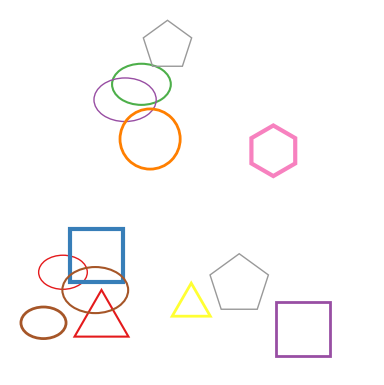[{"shape": "triangle", "thickness": 1.5, "radius": 0.4, "center": [0.264, 0.166]}, {"shape": "oval", "thickness": 1, "radius": 0.32, "center": [0.164, 0.293]}, {"shape": "square", "thickness": 3, "radius": 0.35, "center": [0.25, 0.337]}, {"shape": "oval", "thickness": 1.5, "radius": 0.38, "center": [0.367, 0.781]}, {"shape": "oval", "thickness": 1, "radius": 0.4, "center": [0.325, 0.741]}, {"shape": "square", "thickness": 2, "radius": 0.35, "center": [0.788, 0.145]}, {"shape": "circle", "thickness": 2, "radius": 0.39, "center": [0.39, 0.639]}, {"shape": "triangle", "thickness": 2, "radius": 0.29, "center": [0.497, 0.207]}, {"shape": "oval", "thickness": 1.5, "radius": 0.43, "center": [0.247, 0.247]}, {"shape": "oval", "thickness": 2, "radius": 0.29, "center": [0.113, 0.162]}, {"shape": "hexagon", "thickness": 3, "radius": 0.33, "center": [0.71, 0.608]}, {"shape": "pentagon", "thickness": 1, "radius": 0.33, "center": [0.435, 0.881]}, {"shape": "pentagon", "thickness": 1, "radius": 0.4, "center": [0.621, 0.261]}]